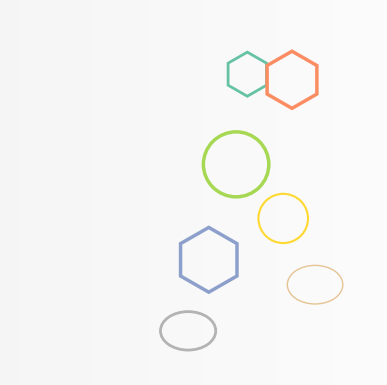[{"shape": "hexagon", "thickness": 2, "radius": 0.29, "center": [0.638, 0.807]}, {"shape": "hexagon", "thickness": 2.5, "radius": 0.37, "center": [0.754, 0.793]}, {"shape": "hexagon", "thickness": 2.5, "radius": 0.42, "center": [0.539, 0.325]}, {"shape": "circle", "thickness": 2.5, "radius": 0.42, "center": [0.609, 0.573]}, {"shape": "circle", "thickness": 1.5, "radius": 0.32, "center": [0.731, 0.433]}, {"shape": "oval", "thickness": 1, "radius": 0.36, "center": [0.813, 0.261]}, {"shape": "oval", "thickness": 2, "radius": 0.36, "center": [0.485, 0.141]}]